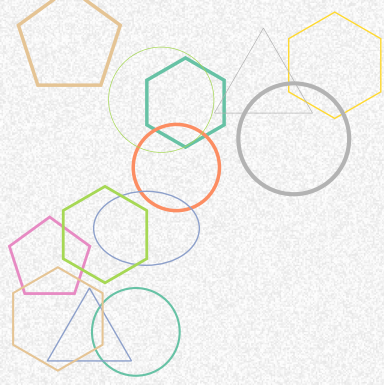[{"shape": "hexagon", "thickness": 2.5, "radius": 0.58, "center": [0.482, 0.734]}, {"shape": "circle", "thickness": 1.5, "radius": 0.57, "center": [0.353, 0.138]}, {"shape": "circle", "thickness": 2.5, "radius": 0.56, "center": [0.458, 0.565]}, {"shape": "triangle", "thickness": 1, "radius": 0.63, "center": [0.232, 0.126]}, {"shape": "oval", "thickness": 1, "radius": 0.69, "center": [0.38, 0.407]}, {"shape": "pentagon", "thickness": 2, "radius": 0.55, "center": [0.129, 0.326]}, {"shape": "circle", "thickness": 0.5, "radius": 0.68, "center": [0.419, 0.741]}, {"shape": "hexagon", "thickness": 2, "radius": 0.63, "center": [0.273, 0.391]}, {"shape": "hexagon", "thickness": 1, "radius": 0.69, "center": [0.869, 0.83]}, {"shape": "hexagon", "thickness": 1.5, "radius": 0.67, "center": [0.15, 0.172]}, {"shape": "pentagon", "thickness": 2.5, "radius": 0.7, "center": [0.18, 0.891]}, {"shape": "triangle", "thickness": 0.5, "radius": 0.74, "center": [0.684, 0.78]}, {"shape": "circle", "thickness": 3, "radius": 0.72, "center": [0.763, 0.639]}]